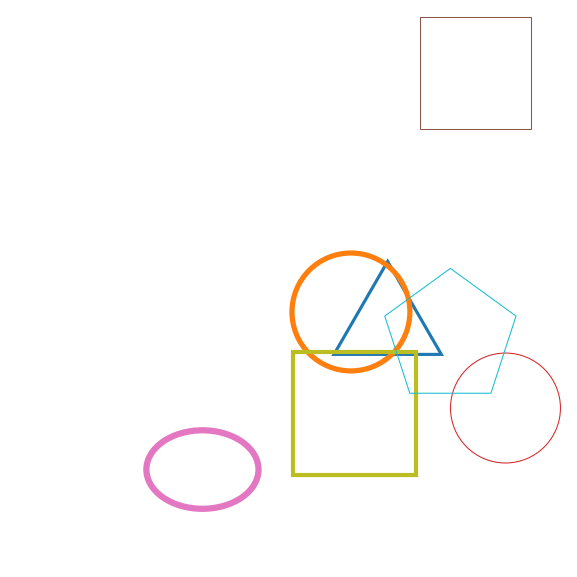[{"shape": "triangle", "thickness": 1.5, "radius": 0.54, "center": [0.671, 0.439]}, {"shape": "circle", "thickness": 2.5, "radius": 0.51, "center": [0.608, 0.459]}, {"shape": "circle", "thickness": 0.5, "radius": 0.48, "center": [0.875, 0.293]}, {"shape": "square", "thickness": 0.5, "radius": 0.48, "center": [0.823, 0.873]}, {"shape": "oval", "thickness": 3, "radius": 0.49, "center": [0.351, 0.186]}, {"shape": "square", "thickness": 2, "radius": 0.53, "center": [0.614, 0.283]}, {"shape": "pentagon", "thickness": 0.5, "radius": 0.6, "center": [0.78, 0.415]}]